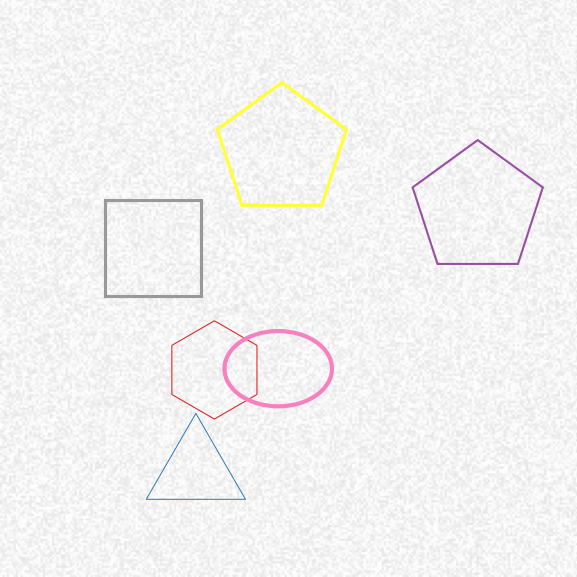[{"shape": "hexagon", "thickness": 0.5, "radius": 0.43, "center": [0.371, 0.359]}, {"shape": "triangle", "thickness": 0.5, "radius": 0.5, "center": [0.339, 0.184]}, {"shape": "pentagon", "thickness": 1, "radius": 0.59, "center": [0.827, 0.638]}, {"shape": "pentagon", "thickness": 1.5, "radius": 0.59, "center": [0.488, 0.739]}, {"shape": "oval", "thickness": 2, "radius": 0.47, "center": [0.482, 0.361]}, {"shape": "square", "thickness": 1.5, "radius": 0.42, "center": [0.266, 0.569]}]